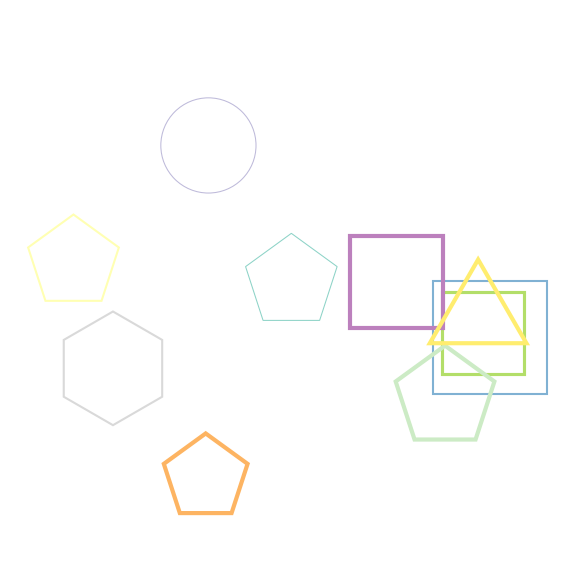[{"shape": "pentagon", "thickness": 0.5, "radius": 0.42, "center": [0.504, 0.512]}, {"shape": "pentagon", "thickness": 1, "radius": 0.41, "center": [0.127, 0.545]}, {"shape": "circle", "thickness": 0.5, "radius": 0.41, "center": [0.361, 0.747]}, {"shape": "square", "thickness": 1, "radius": 0.49, "center": [0.848, 0.415]}, {"shape": "pentagon", "thickness": 2, "radius": 0.38, "center": [0.356, 0.172]}, {"shape": "square", "thickness": 1.5, "radius": 0.36, "center": [0.837, 0.423]}, {"shape": "hexagon", "thickness": 1, "radius": 0.49, "center": [0.196, 0.361]}, {"shape": "square", "thickness": 2, "radius": 0.4, "center": [0.687, 0.511]}, {"shape": "pentagon", "thickness": 2, "radius": 0.45, "center": [0.771, 0.311]}, {"shape": "triangle", "thickness": 2, "radius": 0.48, "center": [0.828, 0.453]}]